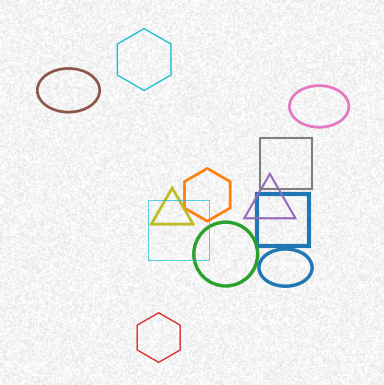[{"shape": "square", "thickness": 3, "radius": 0.34, "center": [0.735, 0.429]}, {"shape": "oval", "thickness": 2.5, "radius": 0.35, "center": [0.742, 0.305]}, {"shape": "hexagon", "thickness": 2, "radius": 0.34, "center": [0.539, 0.494]}, {"shape": "circle", "thickness": 2.5, "radius": 0.41, "center": [0.586, 0.34]}, {"shape": "hexagon", "thickness": 1, "radius": 0.32, "center": [0.412, 0.123]}, {"shape": "triangle", "thickness": 1.5, "radius": 0.38, "center": [0.701, 0.471]}, {"shape": "oval", "thickness": 2, "radius": 0.41, "center": [0.178, 0.765]}, {"shape": "oval", "thickness": 2, "radius": 0.39, "center": [0.829, 0.724]}, {"shape": "square", "thickness": 1.5, "radius": 0.33, "center": [0.743, 0.575]}, {"shape": "triangle", "thickness": 2, "radius": 0.31, "center": [0.447, 0.449]}, {"shape": "square", "thickness": 0.5, "radius": 0.39, "center": [0.463, 0.403]}, {"shape": "hexagon", "thickness": 1, "radius": 0.4, "center": [0.374, 0.845]}]